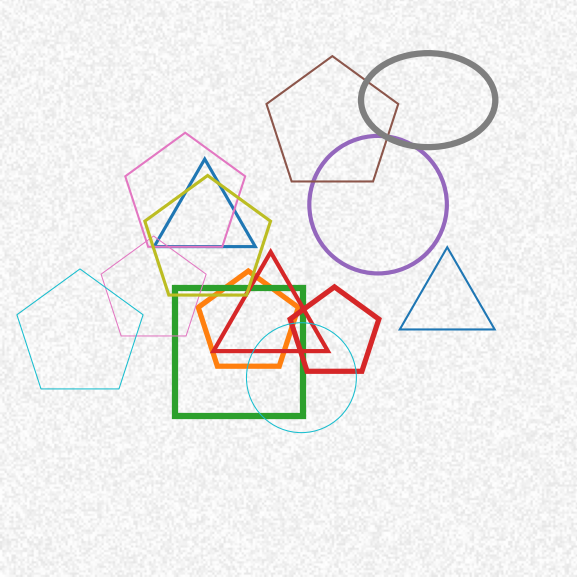[{"shape": "triangle", "thickness": 1.5, "radius": 0.51, "center": [0.355, 0.623]}, {"shape": "triangle", "thickness": 1, "radius": 0.47, "center": [0.774, 0.476]}, {"shape": "pentagon", "thickness": 2.5, "radius": 0.46, "center": [0.43, 0.439]}, {"shape": "square", "thickness": 3, "radius": 0.55, "center": [0.414, 0.389]}, {"shape": "pentagon", "thickness": 2.5, "radius": 0.4, "center": [0.579, 0.422]}, {"shape": "triangle", "thickness": 2, "radius": 0.57, "center": [0.469, 0.448]}, {"shape": "circle", "thickness": 2, "radius": 0.6, "center": [0.655, 0.645]}, {"shape": "pentagon", "thickness": 1, "radius": 0.6, "center": [0.576, 0.782]}, {"shape": "pentagon", "thickness": 1, "radius": 0.55, "center": [0.321, 0.66]}, {"shape": "pentagon", "thickness": 0.5, "radius": 0.48, "center": [0.266, 0.495]}, {"shape": "oval", "thickness": 3, "radius": 0.58, "center": [0.741, 0.826]}, {"shape": "pentagon", "thickness": 1.5, "radius": 0.57, "center": [0.36, 0.581]}, {"shape": "pentagon", "thickness": 0.5, "radius": 0.57, "center": [0.138, 0.419]}, {"shape": "circle", "thickness": 0.5, "radius": 0.48, "center": [0.522, 0.345]}]